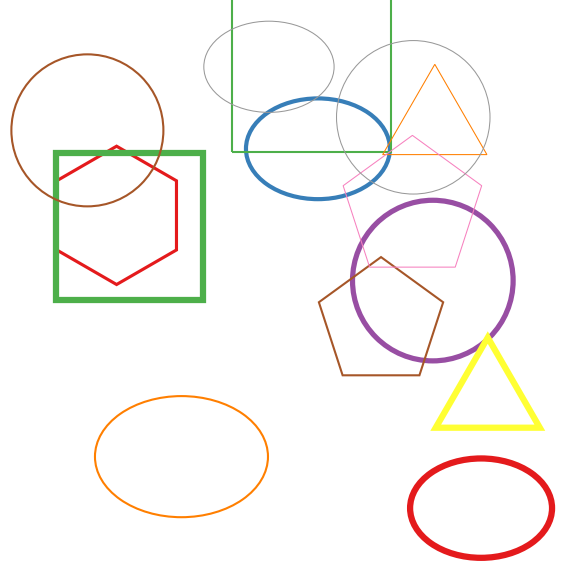[{"shape": "hexagon", "thickness": 1.5, "radius": 0.6, "center": [0.202, 0.626]}, {"shape": "oval", "thickness": 3, "radius": 0.61, "center": [0.833, 0.119]}, {"shape": "oval", "thickness": 2, "radius": 0.62, "center": [0.551, 0.742]}, {"shape": "square", "thickness": 3, "radius": 0.63, "center": [0.224, 0.607]}, {"shape": "square", "thickness": 1, "radius": 0.69, "center": [0.539, 0.874]}, {"shape": "circle", "thickness": 2.5, "radius": 0.7, "center": [0.749, 0.513]}, {"shape": "oval", "thickness": 1, "radius": 0.75, "center": [0.314, 0.208]}, {"shape": "triangle", "thickness": 0.5, "radius": 0.52, "center": [0.753, 0.784]}, {"shape": "triangle", "thickness": 3, "radius": 0.52, "center": [0.845, 0.311]}, {"shape": "circle", "thickness": 1, "radius": 0.66, "center": [0.151, 0.773]}, {"shape": "pentagon", "thickness": 1, "radius": 0.57, "center": [0.66, 0.441]}, {"shape": "pentagon", "thickness": 0.5, "radius": 0.63, "center": [0.714, 0.639]}, {"shape": "oval", "thickness": 0.5, "radius": 0.56, "center": [0.466, 0.883]}, {"shape": "circle", "thickness": 0.5, "radius": 0.66, "center": [0.716, 0.796]}]